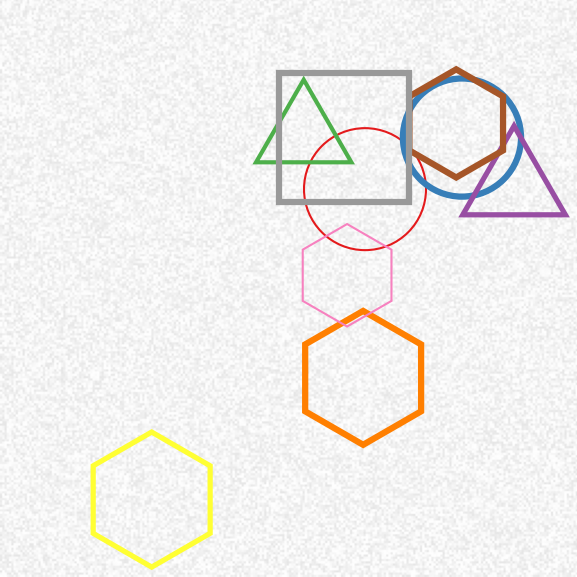[{"shape": "circle", "thickness": 1, "radius": 0.53, "center": [0.632, 0.672]}, {"shape": "circle", "thickness": 3, "radius": 0.51, "center": [0.8, 0.761]}, {"shape": "triangle", "thickness": 2, "radius": 0.48, "center": [0.526, 0.766]}, {"shape": "triangle", "thickness": 2.5, "radius": 0.51, "center": [0.89, 0.678]}, {"shape": "hexagon", "thickness": 3, "radius": 0.58, "center": [0.629, 0.345]}, {"shape": "hexagon", "thickness": 2.5, "radius": 0.58, "center": [0.263, 0.134]}, {"shape": "hexagon", "thickness": 3, "radius": 0.47, "center": [0.79, 0.785]}, {"shape": "hexagon", "thickness": 1, "radius": 0.44, "center": [0.601, 0.522]}, {"shape": "square", "thickness": 3, "radius": 0.56, "center": [0.596, 0.761]}]